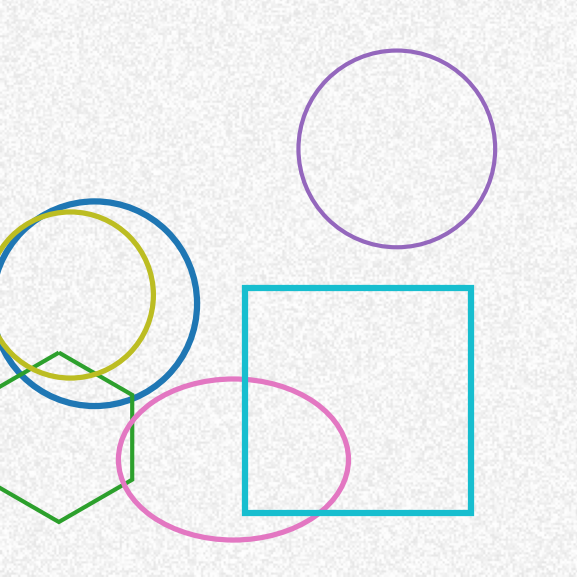[{"shape": "circle", "thickness": 3, "radius": 0.89, "center": [0.164, 0.473]}, {"shape": "hexagon", "thickness": 2, "radius": 0.73, "center": [0.102, 0.242]}, {"shape": "circle", "thickness": 2, "radius": 0.85, "center": [0.687, 0.741]}, {"shape": "oval", "thickness": 2.5, "radius": 1.0, "center": [0.404, 0.203]}, {"shape": "circle", "thickness": 2.5, "radius": 0.72, "center": [0.122, 0.488]}, {"shape": "square", "thickness": 3, "radius": 0.98, "center": [0.62, 0.306]}]